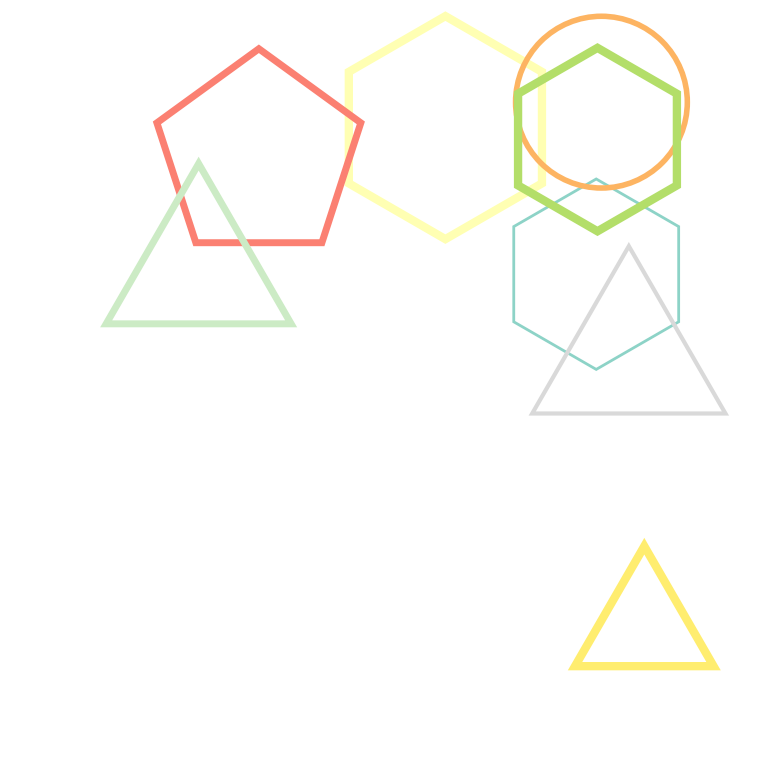[{"shape": "hexagon", "thickness": 1, "radius": 0.62, "center": [0.774, 0.644]}, {"shape": "hexagon", "thickness": 3, "radius": 0.72, "center": [0.578, 0.834]}, {"shape": "pentagon", "thickness": 2.5, "radius": 0.7, "center": [0.336, 0.797]}, {"shape": "circle", "thickness": 2, "radius": 0.56, "center": [0.781, 0.867]}, {"shape": "hexagon", "thickness": 3, "radius": 0.6, "center": [0.776, 0.819]}, {"shape": "triangle", "thickness": 1.5, "radius": 0.72, "center": [0.817, 0.535]}, {"shape": "triangle", "thickness": 2.5, "radius": 0.69, "center": [0.258, 0.649]}, {"shape": "triangle", "thickness": 3, "radius": 0.52, "center": [0.837, 0.187]}]